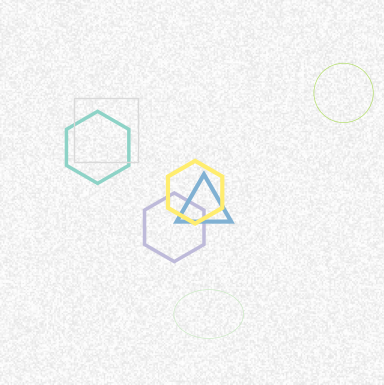[{"shape": "hexagon", "thickness": 2.5, "radius": 0.47, "center": [0.254, 0.617]}, {"shape": "hexagon", "thickness": 2.5, "radius": 0.45, "center": [0.453, 0.41]}, {"shape": "triangle", "thickness": 3, "radius": 0.41, "center": [0.53, 0.465]}, {"shape": "circle", "thickness": 0.5, "radius": 0.39, "center": [0.892, 0.759]}, {"shape": "square", "thickness": 1, "radius": 0.41, "center": [0.276, 0.662]}, {"shape": "oval", "thickness": 0.5, "radius": 0.45, "center": [0.542, 0.184]}, {"shape": "hexagon", "thickness": 3, "radius": 0.41, "center": [0.507, 0.501]}]